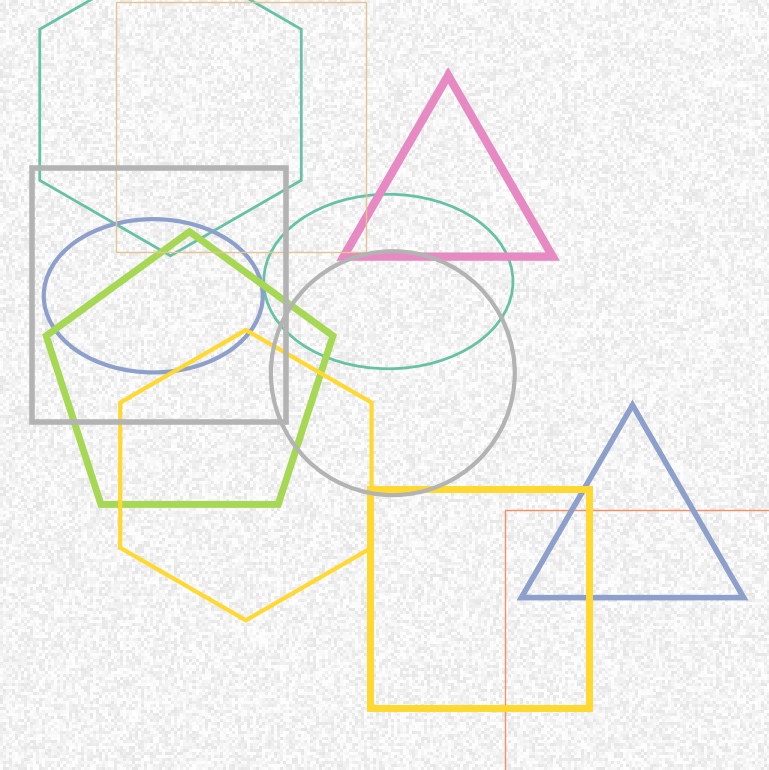[{"shape": "oval", "thickness": 1, "radius": 0.81, "center": [0.504, 0.634]}, {"shape": "hexagon", "thickness": 1, "radius": 0.98, "center": [0.221, 0.864]}, {"shape": "square", "thickness": 0.5, "radius": 1.0, "center": [0.855, 0.139]}, {"shape": "triangle", "thickness": 2, "radius": 0.83, "center": [0.821, 0.307]}, {"shape": "oval", "thickness": 1.5, "radius": 0.71, "center": [0.199, 0.616]}, {"shape": "triangle", "thickness": 3, "radius": 0.78, "center": [0.582, 0.745]}, {"shape": "pentagon", "thickness": 2.5, "radius": 0.98, "center": [0.246, 0.503]}, {"shape": "hexagon", "thickness": 1.5, "radius": 0.94, "center": [0.319, 0.383]}, {"shape": "square", "thickness": 2.5, "radius": 0.71, "center": [0.623, 0.222]}, {"shape": "square", "thickness": 0.5, "radius": 0.81, "center": [0.313, 0.835]}, {"shape": "circle", "thickness": 1.5, "radius": 0.79, "center": [0.51, 0.515]}, {"shape": "square", "thickness": 2, "radius": 0.82, "center": [0.206, 0.617]}]